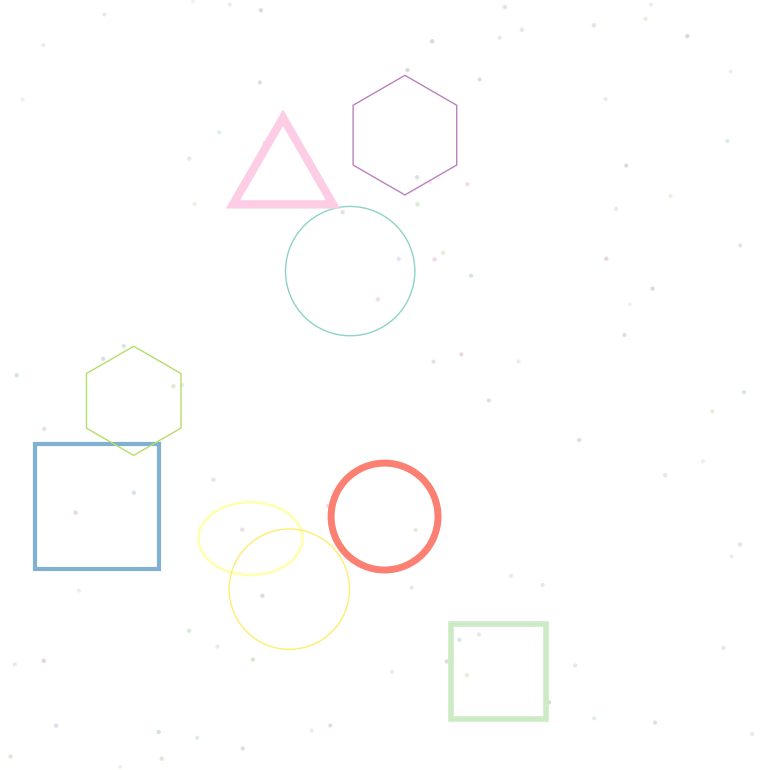[{"shape": "circle", "thickness": 0.5, "radius": 0.42, "center": [0.455, 0.648]}, {"shape": "oval", "thickness": 1, "radius": 0.34, "center": [0.325, 0.3]}, {"shape": "circle", "thickness": 2.5, "radius": 0.35, "center": [0.499, 0.329]}, {"shape": "square", "thickness": 1.5, "radius": 0.4, "center": [0.126, 0.342]}, {"shape": "hexagon", "thickness": 0.5, "radius": 0.35, "center": [0.174, 0.479]}, {"shape": "triangle", "thickness": 3, "radius": 0.38, "center": [0.368, 0.772]}, {"shape": "hexagon", "thickness": 0.5, "radius": 0.39, "center": [0.526, 0.824]}, {"shape": "square", "thickness": 2, "radius": 0.31, "center": [0.647, 0.128]}, {"shape": "circle", "thickness": 0.5, "radius": 0.39, "center": [0.376, 0.235]}]